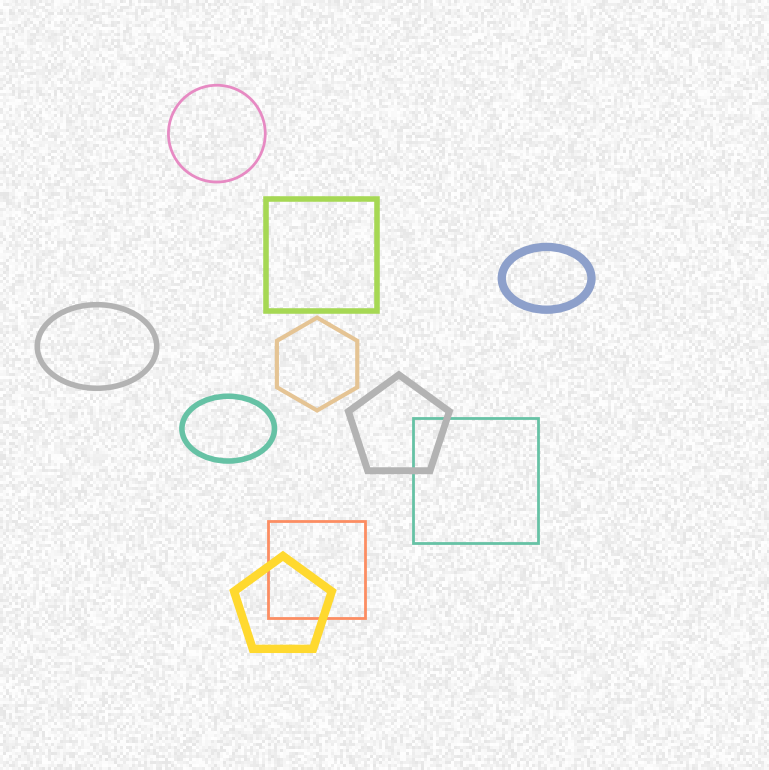[{"shape": "oval", "thickness": 2, "radius": 0.3, "center": [0.296, 0.443]}, {"shape": "square", "thickness": 1, "radius": 0.41, "center": [0.617, 0.376]}, {"shape": "square", "thickness": 1, "radius": 0.31, "center": [0.411, 0.261]}, {"shape": "oval", "thickness": 3, "radius": 0.29, "center": [0.71, 0.639]}, {"shape": "circle", "thickness": 1, "radius": 0.31, "center": [0.282, 0.826]}, {"shape": "square", "thickness": 2, "radius": 0.36, "center": [0.418, 0.669]}, {"shape": "pentagon", "thickness": 3, "radius": 0.33, "center": [0.367, 0.211]}, {"shape": "hexagon", "thickness": 1.5, "radius": 0.3, "center": [0.412, 0.527]}, {"shape": "pentagon", "thickness": 2.5, "radius": 0.34, "center": [0.518, 0.444]}, {"shape": "oval", "thickness": 2, "radius": 0.39, "center": [0.126, 0.55]}]